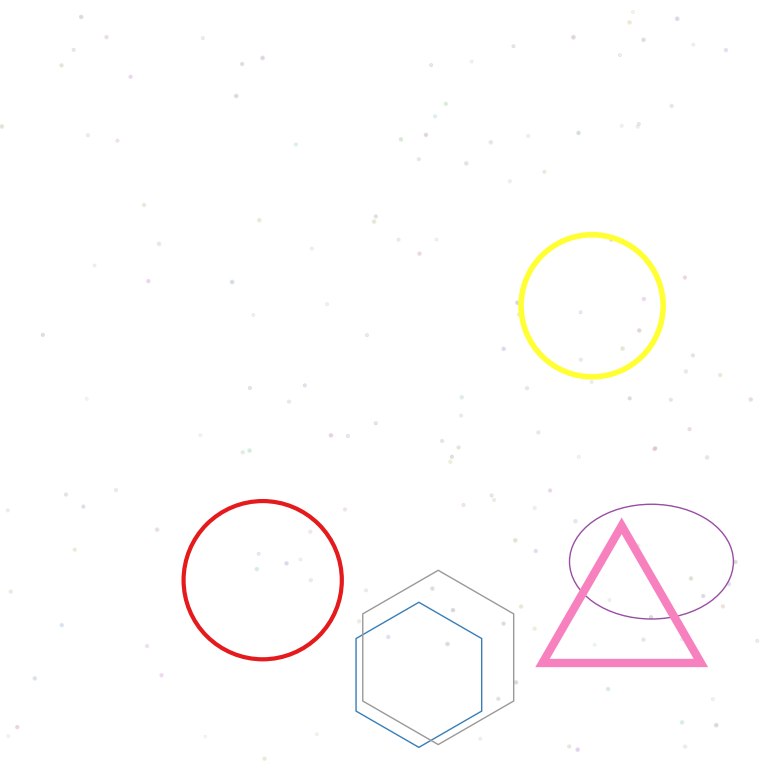[{"shape": "circle", "thickness": 1.5, "radius": 0.51, "center": [0.341, 0.247]}, {"shape": "hexagon", "thickness": 0.5, "radius": 0.47, "center": [0.544, 0.124]}, {"shape": "oval", "thickness": 0.5, "radius": 0.53, "center": [0.846, 0.271]}, {"shape": "circle", "thickness": 2, "radius": 0.46, "center": [0.769, 0.603]}, {"shape": "triangle", "thickness": 3, "radius": 0.59, "center": [0.807, 0.198]}, {"shape": "hexagon", "thickness": 0.5, "radius": 0.57, "center": [0.569, 0.146]}]